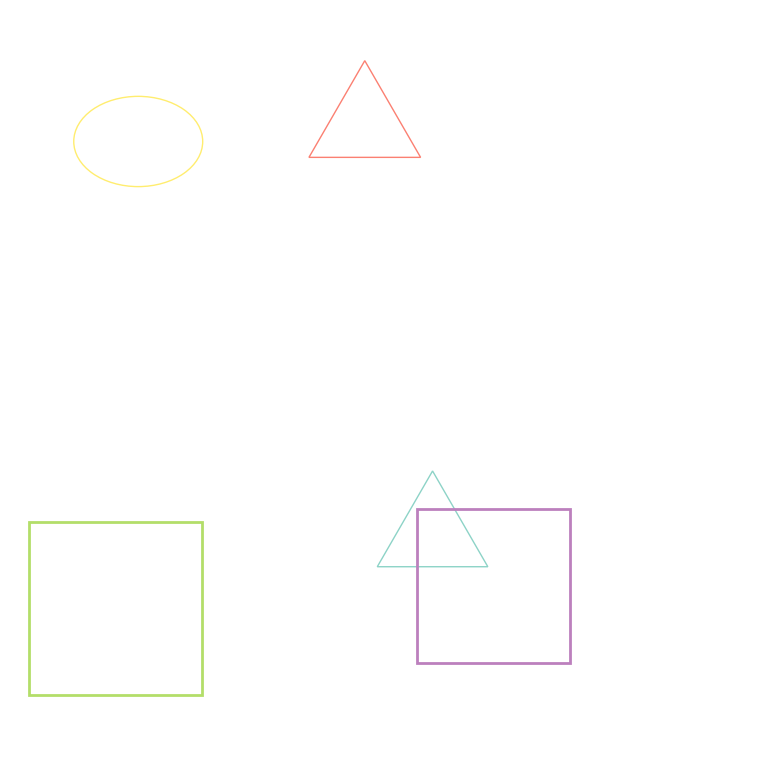[{"shape": "triangle", "thickness": 0.5, "radius": 0.41, "center": [0.562, 0.305]}, {"shape": "triangle", "thickness": 0.5, "radius": 0.42, "center": [0.474, 0.837]}, {"shape": "square", "thickness": 1, "radius": 0.56, "center": [0.149, 0.21]}, {"shape": "square", "thickness": 1, "radius": 0.5, "center": [0.641, 0.239]}, {"shape": "oval", "thickness": 0.5, "radius": 0.42, "center": [0.18, 0.816]}]